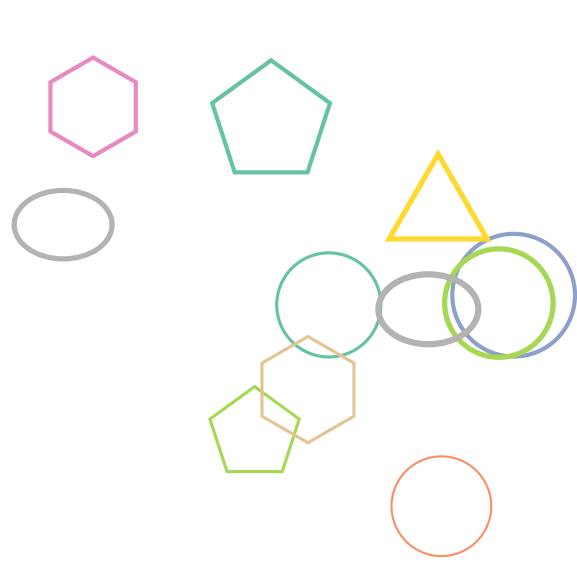[{"shape": "circle", "thickness": 1.5, "radius": 0.45, "center": [0.569, 0.471]}, {"shape": "pentagon", "thickness": 2, "radius": 0.54, "center": [0.469, 0.787]}, {"shape": "circle", "thickness": 1, "radius": 0.43, "center": [0.764, 0.123]}, {"shape": "circle", "thickness": 2, "radius": 0.53, "center": [0.889, 0.488]}, {"shape": "hexagon", "thickness": 2, "radius": 0.43, "center": [0.161, 0.814]}, {"shape": "circle", "thickness": 2.5, "radius": 0.47, "center": [0.864, 0.474]}, {"shape": "pentagon", "thickness": 1.5, "radius": 0.41, "center": [0.441, 0.248]}, {"shape": "triangle", "thickness": 2.5, "radius": 0.49, "center": [0.759, 0.634]}, {"shape": "hexagon", "thickness": 1.5, "radius": 0.46, "center": [0.533, 0.324]}, {"shape": "oval", "thickness": 2.5, "radius": 0.42, "center": [0.109, 0.61]}, {"shape": "oval", "thickness": 3, "radius": 0.43, "center": [0.742, 0.464]}]